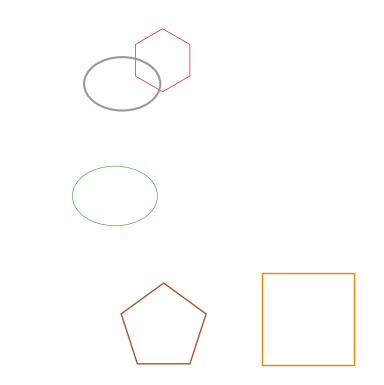[{"shape": "hexagon", "thickness": 0.5, "radius": 0.41, "center": [0.422, 0.844]}, {"shape": "oval", "thickness": 0.5, "radius": 0.55, "center": [0.299, 0.491]}, {"shape": "square", "thickness": 1, "radius": 0.6, "center": [0.799, 0.172]}, {"shape": "pentagon", "thickness": 1, "radius": 0.58, "center": [0.425, 0.149]}, {"shape": "oval", "thickness": 1.5, "radius": 0.5, "center": [0.317, 0.782]}]